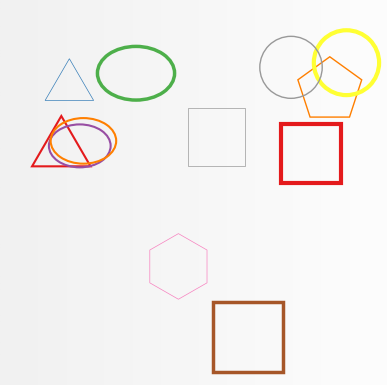[{"shape": "square", "thickness": 3, "radius": 0.38, "center": [0.802, 0.601]}, {"shape": "triangle", "thickness": 1.5, "radius": 0.44, "center": [0.158, 0.612]}, {"shape": "triangle", "thickness": 0.5, "radius": 0.36, "center": [0.179, 0.775]}, {"shape": "oval", "thickness": 2.5, "radius": 0.5, "center": [0.351, 0.81]}, {"shape": "oval", "thickness": 1.5, "radius": 0.4, "center": [0.206, 0.621]}, {"shape": "pentagon", "thickness": 1, "radius": 0.43, "center": [0.851, 0.766]}, {"shape": "oval", "thickness": 1.5, "radius": 0.42, "center": [0.215, 0.634]}, {"shape": "circle", "thickness": 3, "radius": 0.42, "center": [0.894, 0.837]}, {"shape": "square", "thickness": 2.5, "radius": 0.45, "center": [0.641, 0.125]}, {"shape": "hexagon", "thickness": 0.5, "radius": 0.43, "center": [0.46, 0.308]}, {"shape": "circle", "thickness": 1, "radius": 0.4, "center": [0.751, 0.825]}, {"shape": "square", "thickness": 0.5, "radius": 0.37, "center": [0.559, 0.644]}]